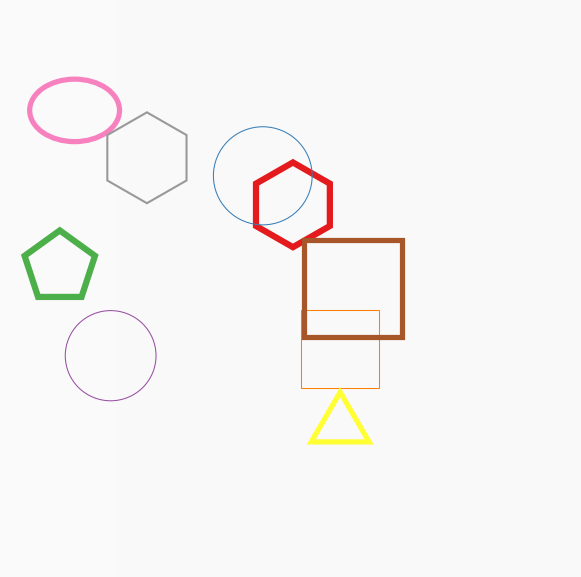[{"shape": "hexagon", "thickness": 3, "radius": 0.37, "center": [0.504, 0.644]}, {"shape": "circle", "thickness": 0.5, "radius": 0.42, "center": [0.452, 0.695]}, {"shape": "pentagon", "thickness": 3, "radius": 0.32, "center": [0.103, 0.536]}, {"shape": "circle", "thickness": 0.5, "radius": 0.39, "center": [0.19, 0.383]}, {"shape": "square", "thickness": 0.5, "radius": 0.34, "center": [0.586, 0.395]}, {"shape": "triangle", "thickness": 2.5, "radius": 0.29, "center": [0.585, 0.263]}, {"shape": "square", "thickness": 2.5, "radius": 0.42, "center": [0.607, 0.5]}, {"shape": "oval", "thickness": 2.5, "radius": 0.39, "center": [0.128, 0.808]}, {"shape": "hexagon", "thickness": 1, "radius": 0.39, "center": [0.253, 0.726]}]